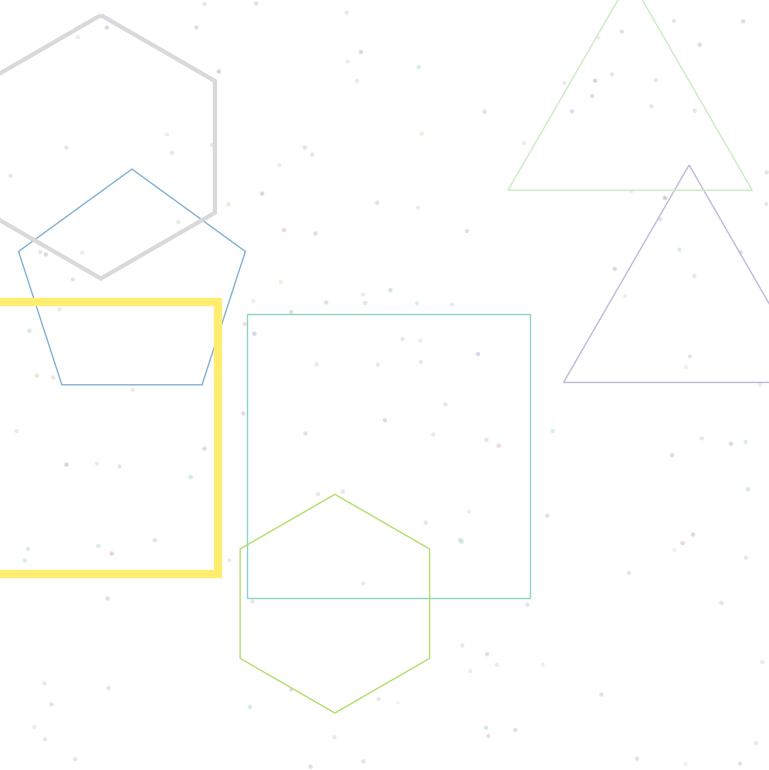[{"shape": "square", "thickness": 0.5, "radius": 0.92, "center": [0.504, 0.408]}, {"shape": "triangle", "thickness": 0.5, "radius": 0.94, "center": [0.895, 0.597]}, {"shape": "pentagon", "thickness": 0.5, "radius": 0.77, "center": [0.171, 0.626]}, {"shape": "hexagon", "thickness": 0.5, "radius": 0.71, "center": [0.435, 0.216]}, {"shape": "hexagon", "thickness": 1.5, "radius": 0.86, "center": [0.131, 0.809]}, {"shape": "triangle", "thickness": 0.5, "radius": 0.92, "center": [0.818, 0.844]}, {"shape": "square", "thickness": 3, "radius": 0.89, "center": [0.106, 0.431]}]